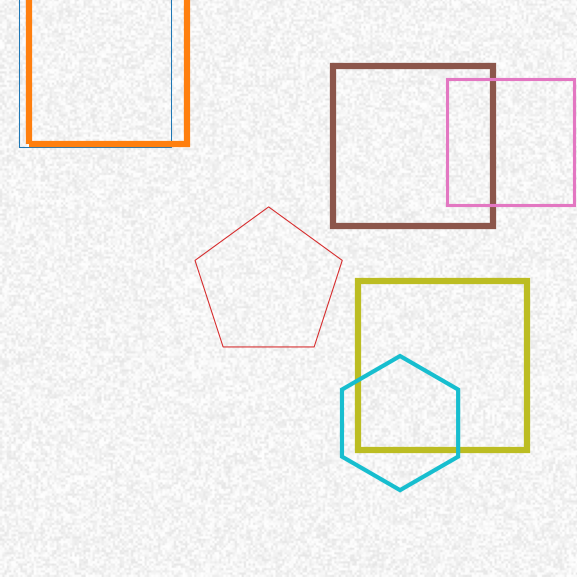[{"shape": "square", "thickness": 0.5, "radius": 0.66, "center": [0.165, 0.876]}, {"shape": "square", "thickness": 3, "radius": 0.68, "center": [0.187, 0.887]}, {"shape": "pentagon", "thickness": 0.5, "radius": 0.67, "center": [0.465, 0.507]}, {"shape": "square", "thickness": 3, "radius": 0.69, "center": [0.715, 0.747]}, {"shape": "square", "thickness": 1.5, "radius": 0.55, "center": [0.884, 0.754]}, {"shape": "square", "thickness": 3, "radius": 0.73, "center": [0.766, 0.366]}, {"shape": "hexagon", "thickness": 2, "radius": 0.58, "center": [0.693, 0.267]}]